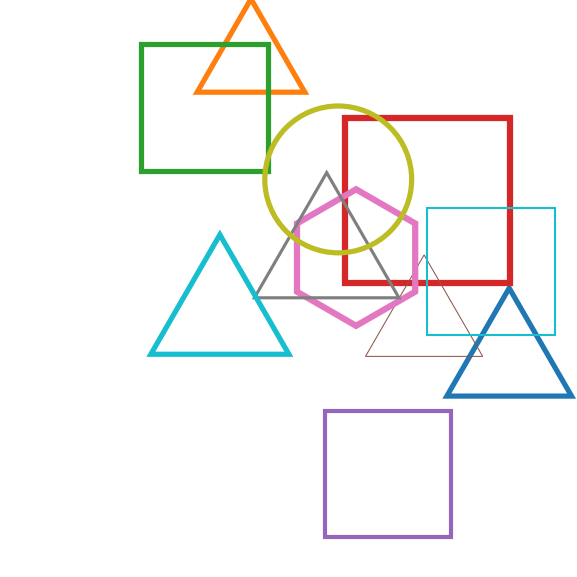[{"shape": "triangle", "thickness": 2.5, "radius": 0.62, "center": [0.882, 0.376]}, {"shape": "triangle", "thickness": 2.5, "radius": 0.54, "center": [0.435, 0.893]}, {"shape": "square", "thickness": 2.5, "radius": 0.55, "center": [0.354, 0.813]}, {"shape": "square", "thickness": 3, "radius": 0.72, "center": [0.74, 0.651]}, {"shape": "square", "thickness": 2, "radius": 0.55, "center": [0.672, 0.179]}, {"shape": "triangle", "thickness": 0.5, "radius": 0.59, "center": [0.734, 0.441]}, {"shape": "hexagon", "thickness": 3, "radius": 0.59, "center": [0.617, 0.553]}, {"shape": "triangle", "thickness": 1.5, "radius": 0.72, "center": [0.566, 0.556]}, {"shape": "circle", "thickness": 2.5, "radius": 0.64, "center": [0.586, 0.688]}, {"shape": "square", "thickness": 1, "radius": 0.55, "center": [0.85, 0.529]}, {"shape": "triangle", "thickness": 2.5, "radius": 0.69, "center": [0.381, 0.455]}]